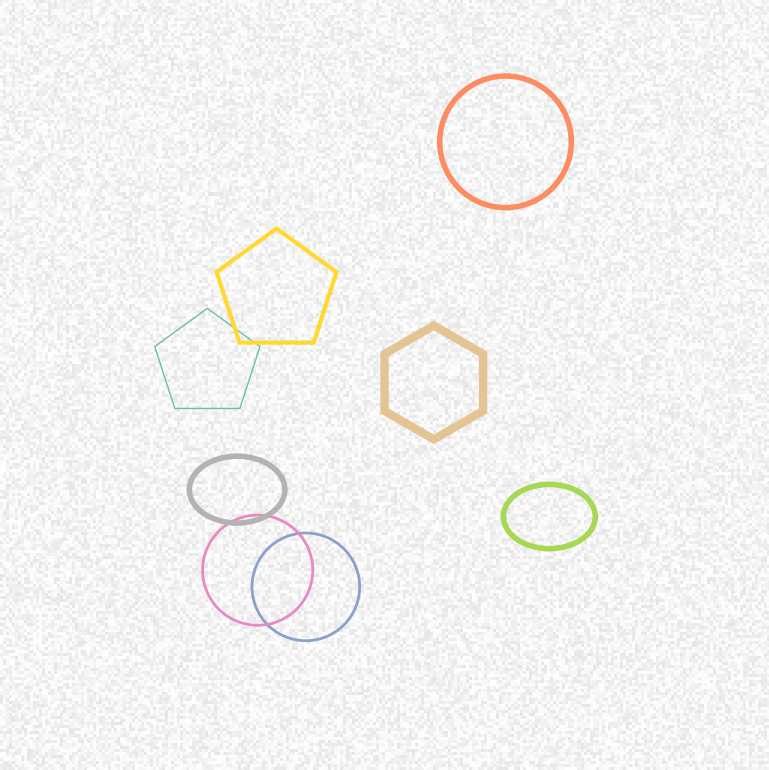[{"shape": "pentagon", "thickness": 0.5, "radius": 0.36, "center": [0.269, 0.528]}, {"shape": "circle", "thickness": 2, "radius": 0.43, "center": [0.657, 0.816]}, {"shape": "circle", "thickness": 1, "radius": 0.35, "center": [0.397, 0.238]}, {"shape": "circle", "thickness": 1, "radius": 0.36, "center": [0.335, 0.26]}, {"shape": "oval", "thickness": 2, "radius": 0.3, "center": [0.713, 0.329]}, {"shape": "pentagon", "thickness": 1.5, "radius": 0.41, "center": [0.359, 0.621]}, {"shape": "hexagon", "thickness": 3, "radius": 0.37, "center": [0.563, 0.503]}, {"shape": "oval", "thickness": 2, "radius": 0.31, "center": [0.308, 0.364]}]